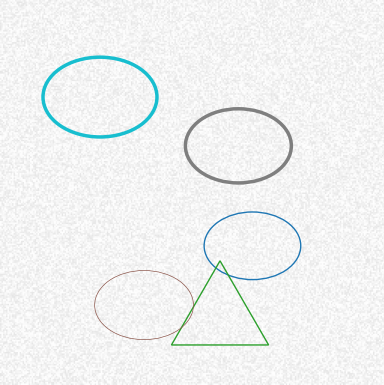[{"shape": "oval", "thickness": 1, "radius": 0.63, "center": [0.656, 0.362]}, {"shape": "triangle", "thickness": 1, "radius": 0.73, "center": [0.572, 0.177]}, {"shape": "oval", "thickness": 0.5, "radius": 0.64, "center": [0.374, 0.208]}, {"shape": "oval", "thickness": 2.5, "radius": 0.69, "center": [0.619, 0.621]}, {"shape": "oval", "thickness": 2.5, "radius": 0.74, "center": [0.26, 0.748]}]